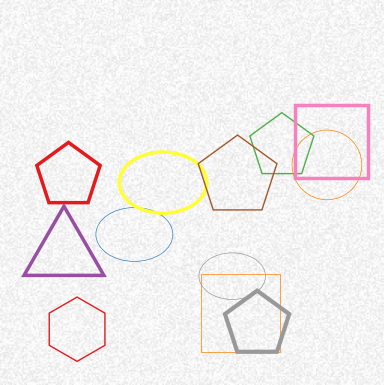[{"shape": "pentagon", "thickness": 2.5, "radius": 0.43, "center": [0.178, 0.544]}, {"shape": "hexagon", "thickness": 1, "radius": 0.42, "center": [0.2, 0.145]}, {"shape": "oval", "thickness": 0.5, "radius": 0.5, "center": [0.349, 0.391]}, {"shape": "pentagon", "thickness": 1, "radius": 0.44, "center": [0.732, 0.62]}, {"shape": "triangle", "thickness": 2.5, "radius": 0.6, "center": [0.166, 0.345]}, {"shape": "circle", "thickness": 0.5, "radius": 0.45, "center": [0.849, 0.572]}, {"shape": "square", "thickness": 0.5, "radius": 0.51, "center": [0.625, 0.187]}, {"shape": "oval", "thickness": 2.5, "radius": 0.57, "center": [0.424, 0.526]}, {"shape": "pentagon", "thickness": 1, "radius": 0.54, "center": [0.617, 0.542]}, {"shape": "square", "thickness": 2.5, "radius": 0.47, "center": [0.86, 0.633]}, {"shape": "pentagon", "thickness": 3, "radius": 0.44, "center": [0.668, 0.157]}, {"shape": "oval", "thickness": 0.5, "radius": 0.43, "center": [0.603, 0.283]}]